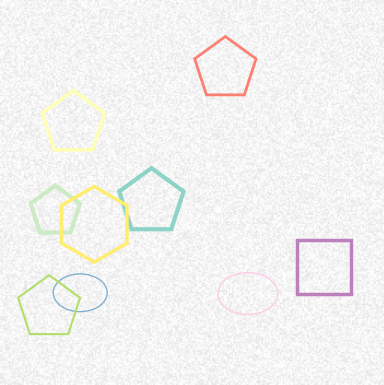[{"shape": "pentagon", "thickness": 3, "radius": 0.44, "center": [0.393, 0.476]}, {"shape": "pentagon", "thickness": 2.5, "radius": 0.43, "center": [0.191, 0.68]}, {"shape": "pentagon", "thickness": 2, "radius": 0.42, "center": [0.585, 0.821]}, {"shape": "oval", "thickness": 1, "radius": 0.35, "center": [0.208, 0.24]}, {"shape": "pentagon", "thickness": 1.5, "radius": 0.42, "center": [0.127, 0.201]}, {"shape": "oval", "thickness": 1, "radius": 0.39, "center": [0.644, 0.237]}, {"shape": "square", "thickness": 2.5, "radius": 0.35, "center": [0.84, 0.307]}, {"shape": "pentagon", "thickness": 3, "radius": 0.34, "center": [0.143, 0.451]}, {"shape": "hexagon", "thickness": 2.5, "radius": 0.49, "center": [0.245, 0.417]}]